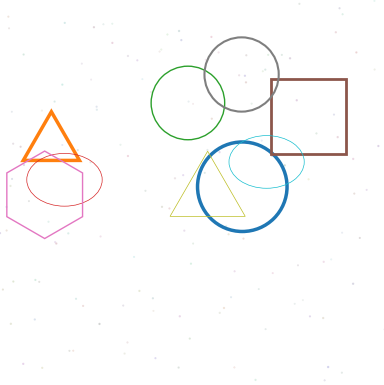[{"shape": "circle", "thickness": 2.5, "radius": 0.58, "center": [0.629, 0.515]}, {"shape": "triangle", "thickness": 2.5, "radius": 0.42, "center": [0.133, 0.625]}, {"shape": "circle", "thickness": 1, "radius": 0.48, "center": [0.488, 0.733]}, {"shape": "oval", "thickness": 0.5, "radius": 0.49, "center": [0.167, 0.533]}, {"shape": "square", "thickness": 2, "radius": 0.48, "center": [0.801, 0.697]}, {"shape": "hexagon", "thickness": 1, "radius": 0.57, "center": [0.116, 0.494]}, {"shape": "circle", "thickness": 1.5, "radius": 0.48, "center": [0.628, 0.807]}, {"shape": "triangle", "thickness": 0.5, "radius": 0.56, "center": [0.539, 0.494]}, {"shape": "oval", "thickness": 0.5, "radius": 0.49, "center": [0.693, 0.579]}]